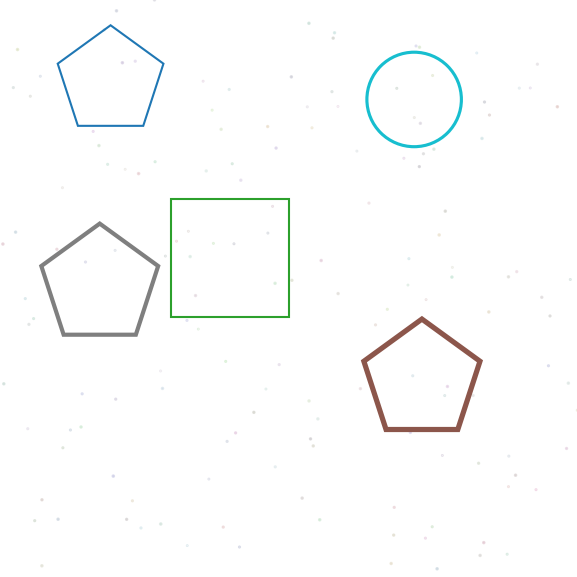[{"shape": "pentagon", "thickness": 1, "radius": 0.48, "center": [0.191, 0.859]}, {"shape": "square", "thickness": 1, "radius": 0.51, "center": [0.399, 0.552]}, {"shape": "pentagon", "thickness": 2.5, "radius": 0.53, "center": [0.731, 0.341]}, {"shape": "pentagon", "thickness": 2, "radius": 0.53, "center": [0.173, 0.506]}, {"shape": "circle", "thickness": 1.5, "radius": 0.41, "center": [0.717, 0.827]}]